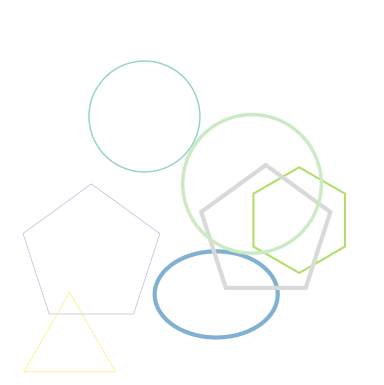[{"shape": "circle", "thickness": 1, "radius": 0.72, "center": [0.375, 0.697]}, {"shape": "pentagon", "thickness": 0.5, "radius": 0.93, "center": [0.237, 0.336]}, {"shape": "oval", "thickness": 3, "radius": 0.8, "center": [0.562, 0.235]}, {"shape": "hexagon", "thickness": 1.5, "radius": 0.69, "center": [0.777, 0.428]}, {"shape": "pentagon", "thickness": 3, "radius": 0.88, "center": [0.69, 0.395]}, {"shape": "circle", "thickness": 2.5, "radius": 0.9, "center": [0.655, 0.522]}, {"shape": "triangle", "thickness": 0.5, "radius": 0.69, "center": [0.181, 0.103]}]